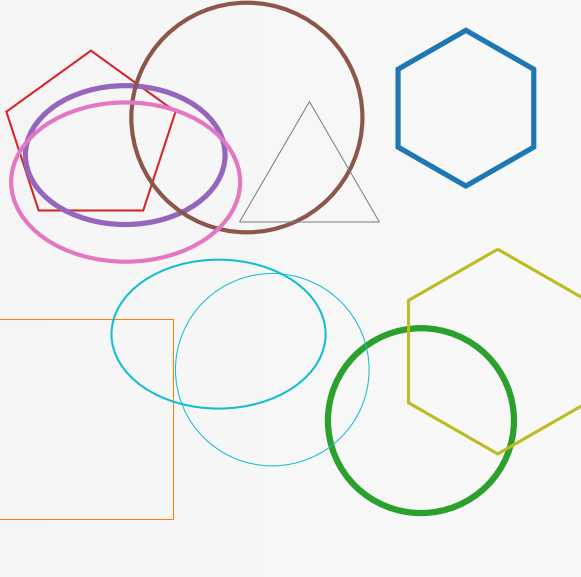[{"shape": "hexagon", "thickness": 2.5, "radius": 0.67, "center": [0.802, 0.812]}, {"shape": "square", "thickness": 0.5, "radius": 0.86, "center": [0.126, 0.274]}, {"shape": "circle", "thickness": 3, "radius": 0.8, "center": [0.724, 0.271]}, {"shape": "pentagon", "thickness": 1, "radius": 0.76, "center": [0.156, 0.758]}, {"shape": "oval", "thickness": 2.5, "radius": 0.86, "center": [0.215, 0.731]}, {"shape": "circle", "thickness": 2, "radius": 0.99, "center": [0.425, 0.796]}, {"shape": "oval", "thickness": 2, "radius": 0.98, "center": [0.216, 0.684]}, {"shape": "triangle", "thickness": 0.5, "radius": 0.69, "center": [0.532, 0.684]}, {"shape": "hexagon", "thickness": 1.5, "radius": 0.89, "center": [0.856, 0.39]}, {"shape": "circle", "thickness": 0.5, "radius": 0.83, "center": [0.468, 0.359]}, {"shape": "oval", "thickness": 1, "radius": 0.92, "center": [0.376, 0.421]}]